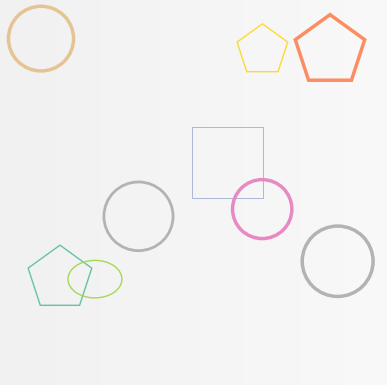[{"shape": "pentagon", "thickness": 1, "radius": 0.43, "center": [0.155, 0.277]}, {"shape": "pentagon", "thickness": 2.5, "radius": 0.47, "center": [0.852, 0.868]}, {"shape": "square", "thickness": 0.5, "radius": 0.46, "center": [0.588, 0.579]}, {"shape": "circle", "thickness": 2.5, "radius": 0.38, "center": [0.677, 0.457]}, {"shape": "oval", "thickness": 1, "radius": 0.35, "center": [0.245, 0.275]}, {"shape": "pentagon", "thickness": 1, "radius": 0.34, "center": [0.677, 0.869]}, {"shape": "circle", "thickness": 2.5, "radius": 0.42, "center": [0.106, 0.9]}, {"shape": "circle", "thickness": 2.5, "radius": 0.46, "center": [0.871, 0.321]}, {"shape": "circle", "thickness": 2, "radius": 0.45, "center": [0.357, 0.438]}]